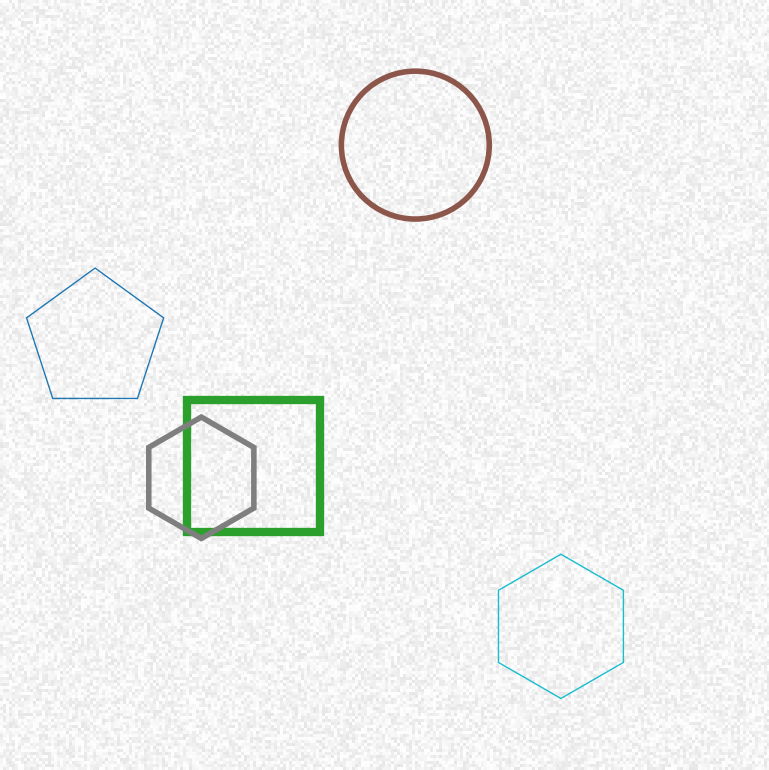[{"shape": "pentagon", "thickness": 0.5, "radius": 0.47, "center": [0.124, 0.558]}, {"shape": "square", "thickness": 3, "radius": 0.43, "center": [0.329, 0.395]}, {"shape": "circle", "thickness": 2, "radius": 0.48, "center": [0.539, 0.812]}, {"shape": "hexagon", "thickness": 2, "radius": 0.39, "center": [0.261, 0.38]}, {"shape": "hexagon", "thickness": 0.5, "radius": 0.47, "center": [0.728, 0.187]}]